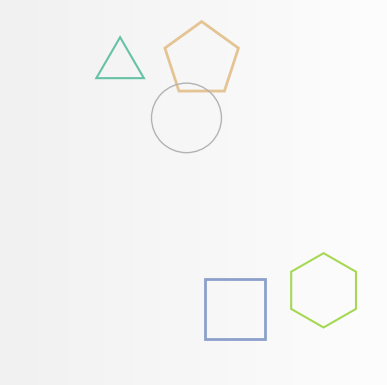[{"shape": "triangle", "thickness": 1.5, "radius": 0.35, "center": [0.31, 0.832]}, {"shape": "square", "thickness": 2, "radius": 0.39, "center": [0.606, 0.198]}, {"shape": "hexagon", "thickness": 1.5, "radius": 0.48, "center": [0.835, 0.246]}, {"shape": "pentagon", "thickness": 2, "radius": 0.5, "center": [0.52, 0.844]}, {"shape": "circle", "thickness": 1, "radius": 0.45, "center": [0.481, 0.694]}]